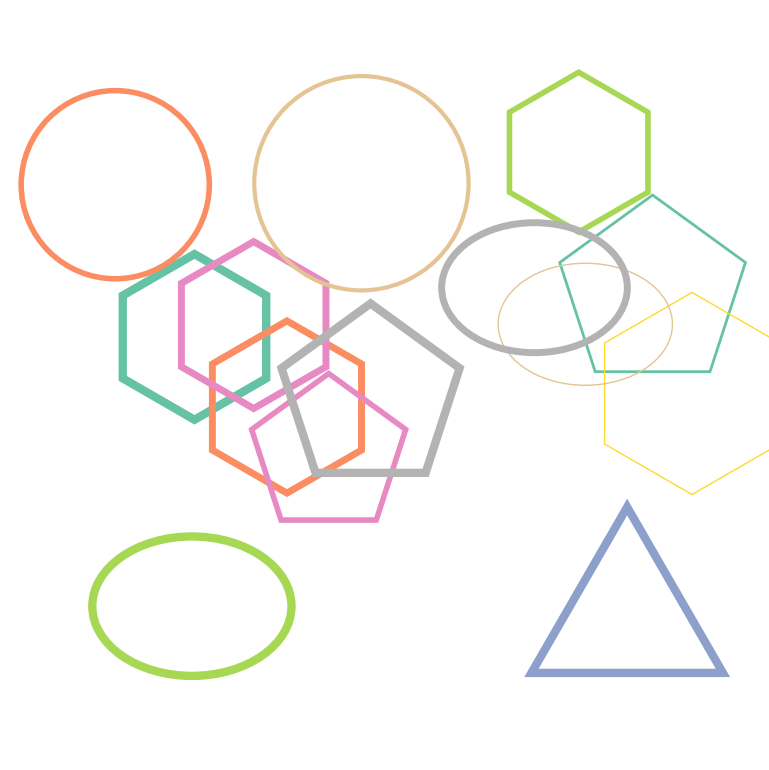[{"shape": "pentagon", "thickness": 1, "radius": 0.63, "center": [0.848, 0.62]}, {"shape": "hexagon", "thickness": 3, "radius": 0.54, "center": [0.253, 0.562]}, {"shape": "circle", "thickness": 2, "radius": 0.61, "center": [0.15, 0.76]}, {"shape": "hexagon", "thickness": 2.5, "radius": 0.56, "center": [0.373, 0.471]}, {"shape": "triangle", "thickness": 3, "radius": 0.72, "center": [0.815, 0.198]}, {"shape": "pentagon", "thickness": 2, "radius": 0.53, "center": [0.427, 0.41]}, {"shape": "hexagon", "thickness": 2.5, "radius": 0.54, "center": [0.329, 0.578]}, {"shape": "oval", "thickness": 3, "radius": 0.65, "center": [0.249, 0.213]}, {"shape": "hexagon", "thickness": 2, "radius": 0.52, "center": [0.752, 0.802]}, {"shape": "hexagon", "thickness": 0.5, "radius": 0.66, "center": [0.899, 0.489]}, {"shape": "circle", "thickness": 1.5, "radius": 0.7, "center": [0.469, 0.762]}, {"shape": "oval", "thickness": 0.5, "radius": 0.57, "center": [0.76, 0.579]}, {"shape": "oval", "thickness": 2.5, "radius": 0.6, "center": [0.694, 0.626]}, {"shape": "pentagon", "thickness": 3, "radius": 0.61, "center": [0.481, 0.484]}]